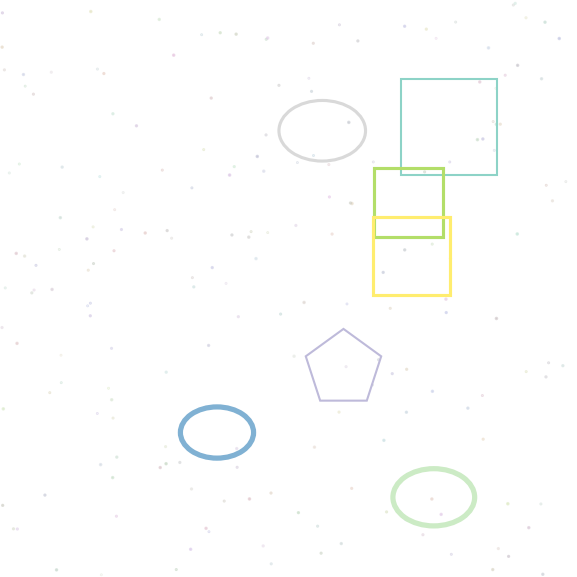[{"shape": "square", "thickness": 1, "radius": 0.42, "center": [0.777, 0.78]}, {"shape": "pentagon", "thickness": 1, "radius": 0.34, "center": [0.595, 0.361]}, {"shape": "oval", "thickness": 2.5, "radius": 0.32, "center": [0.376, 0.25]}, {"shape": "square", "thickness": 1.5, "radius": 0.3, "center": [0.707, 0.648]}, {"shape": "oval", "thickness": 1.5, "radius": 0.37, "center": [0.558, 0.773]}, {"shape": "oval", "thickness": 2.5, "radius": 0.35, "center": [0.751, 0.138]}, {"shape": "square", "thickness": 1.5, "radius": 0.34, "center": [0.713, 0.555]}]